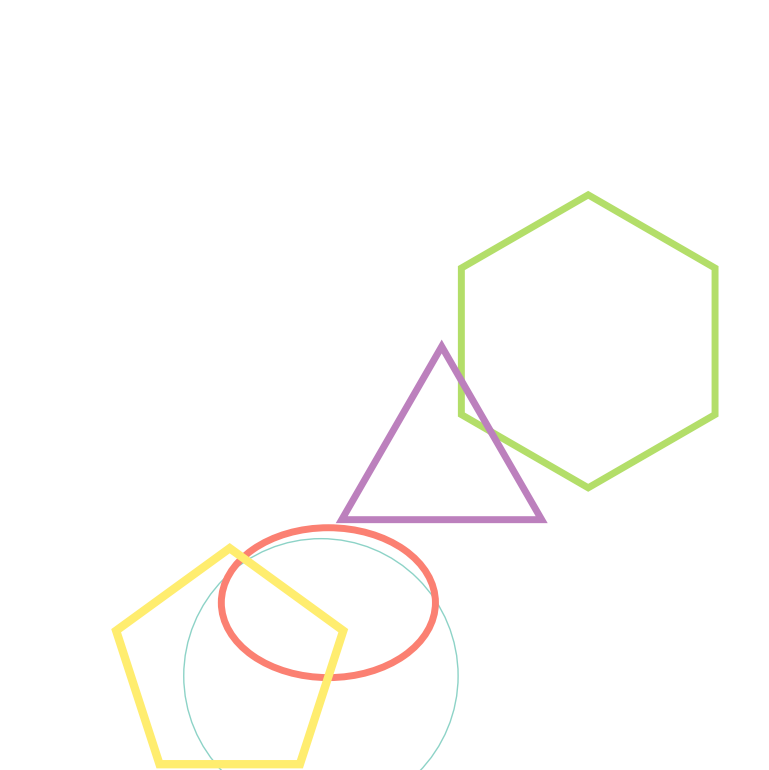[{"shape": "circle", "thickness": 0.5, "radius": 0.89, "center": [0.417, 0.122]}, {"shape": "oval", "thickness": 2.5, "radius": 0.7, "center": [0.426, 0.217]}, {"shape": "hexagon", "thickness": 2.5, "radius": 0.95, "center": [0.764, 0.557]}, {"shape": "triangle", "thickness": 2.5, "radius": 0.75, "center": [0.574, 0.4]}, {"shape": "pentagon", "thickness": 3, "radius": 0.78, "center": [0.298, 0.133]}]